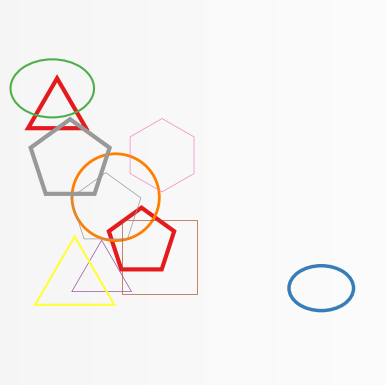[{"shape": "pentagon", "thickness": 3, "radius": 0.44, "center": [0.365, 0.372]}, {"shape": "triangle", "thickness": 3, "radius": 0.43, "center": [0.147, 0.71]}, {"shape": "oval", "thickness": 2.5, "radius": 0.42, "center": [0.829, 0.252]}, {"shape": "oval", "thickness": 1.5, "radius": 0.54, "center": [0.135, 0.77]}, {"shape": "triangle", "thickness": 0.5, "radius": 0.45, "center": [0.262, 0.287]}, {"shape": "circle", "thickness": 2, "radius": 0.56, "center": [0.298, 0.488]}, {"shape": "triangle", "thickness": 1.5, "radius": 0.59, "center": [0.193, 0.267]}, {"shape": "square", "thickness": 0.5, "radius": 0.48, "center": [0.412, 0.333]}, {"shape": "hexagon", "thickness": 0.5, "radius": 0.48, "center": [0.418, 0.597]}, {"shape": "pentagon", "thickness": 0.5, "radius": 0.48, "center": [0.273, 0.456]}, {"shape": "pentagon", "thickness": 3, "radius": 0.54, "center": [0.181, 0.583]}]